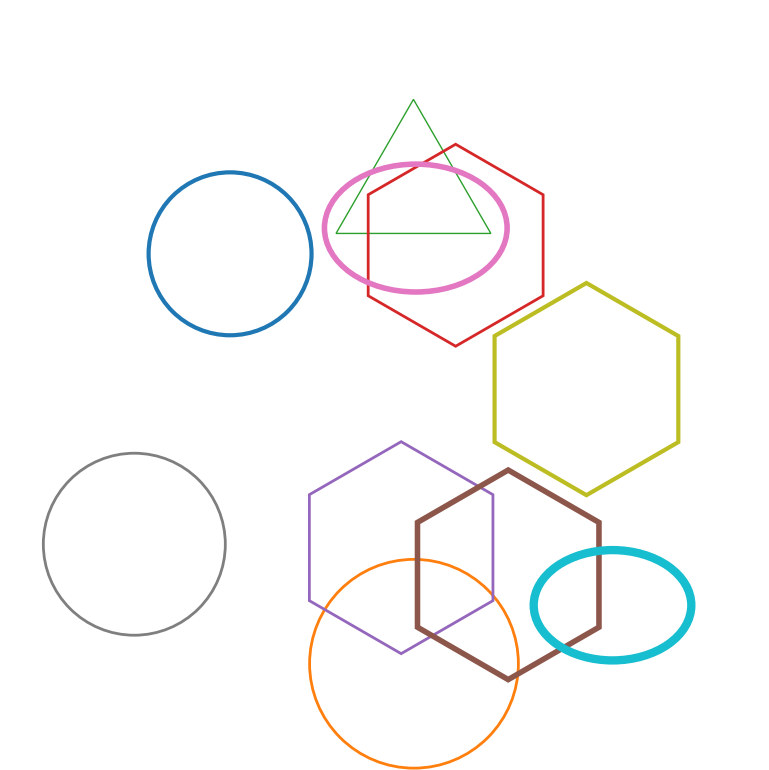[{"shape": "circle", "thickness": 1.5, "radius": 0.53, "center": [0.299, 0.67]}, {"shape": "circle", "thickness": 1, "radius": 0.68, "center": [0.538, 0.138]}, {"shape": "triangle", "thickness": 0.5, "radius": 0.58, "center": [0.537, 0.755]}, {"shape": "hexagon", "thickness": 1, "radius": 0.66, "center": [0.592, 0.682]}, {"shape": "hexagon", "thickness": 1, "radius": 0.69, "center": [0.521, 0.289]}, {"shape": "hexagon", "thickness": 2, "radius": 0.68, "center": [0.66, 0.253]}, {"shape": "oval", "thickness": 2, "radius": 0.59, "center": [0.54, 0.704]}, {"shape": "circle", "thickness": 1, "radius": 0.59, "center": [0.174, 0.293]}, {"shape": "hexagon", "thickness": 1.5, "radius": 0.69, "center": [0.762, 0.495]}, {"shape": "oval", "thickness": 3, "radius": 0.51, "center": [0.795, 0.214]}]